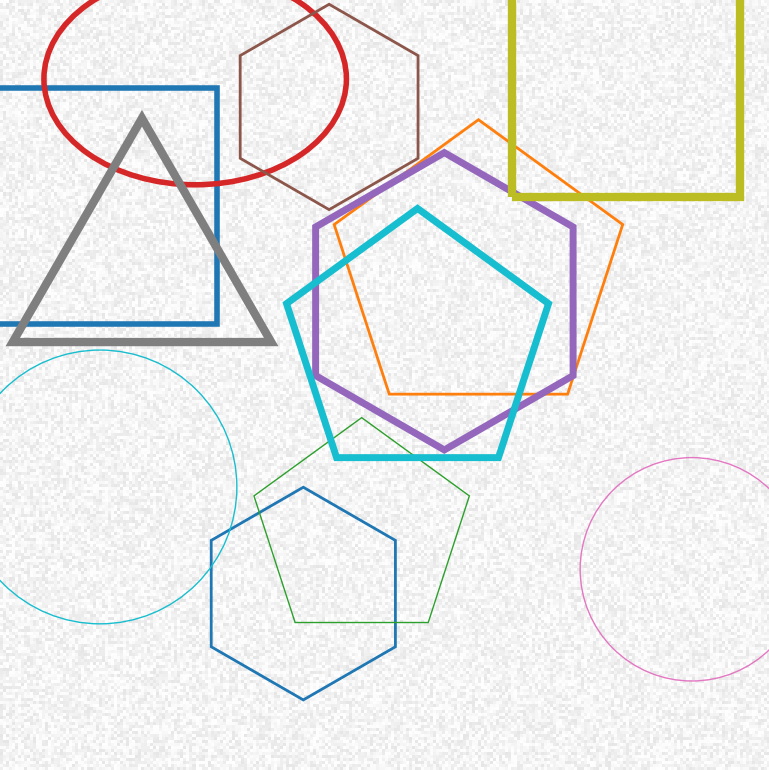[{"shape": "square", "thickness": 2, "radius": 0.77, "center": [0.129, 0.732]}, {"shape": "hexagon", "thickness": 1, "radius": 0.69, "center": [0.394, 0.229]}, {"shape": "pentagon", "thickness": 1, "radius": 0.99, "center": [0.621, 0.648]}, {"shape": "pentagon", "thickness": 0.5, "radius": 0.74, "center": [0.47, 0.311]}, {"shape": "oval", "thickness": 2, "radius": 0.98, "center": [0.253, 0.898]}, {"shape": "hexagon", "thickness": 2.5, "radius": 0.97, "center": [0.577, 0.609]}, {"shape": "hexagon", "thickness": 1, "radius": 0.67, "center": [0.427, 0.861]}, {"shape": "circle", "thickness": 0.5, "radius": 0.73, "center": [0.898, 0.261]}, {"shape": "triangle", "thickness": 3, "radius": 0.97, "center": [0.184, 0.653]}, {"shape": "square", "thickness": 3, "radius": 0.74, "center": [0.813, 0.893]}, {"shape": "pentagon", "thickness": 2.5, "radius": 0.89, "center": [0.542, 0.55]}, {"shape": "circle", "thickness": 0.5, "radius": 0.89, "center": [0.13, 0.368]}]